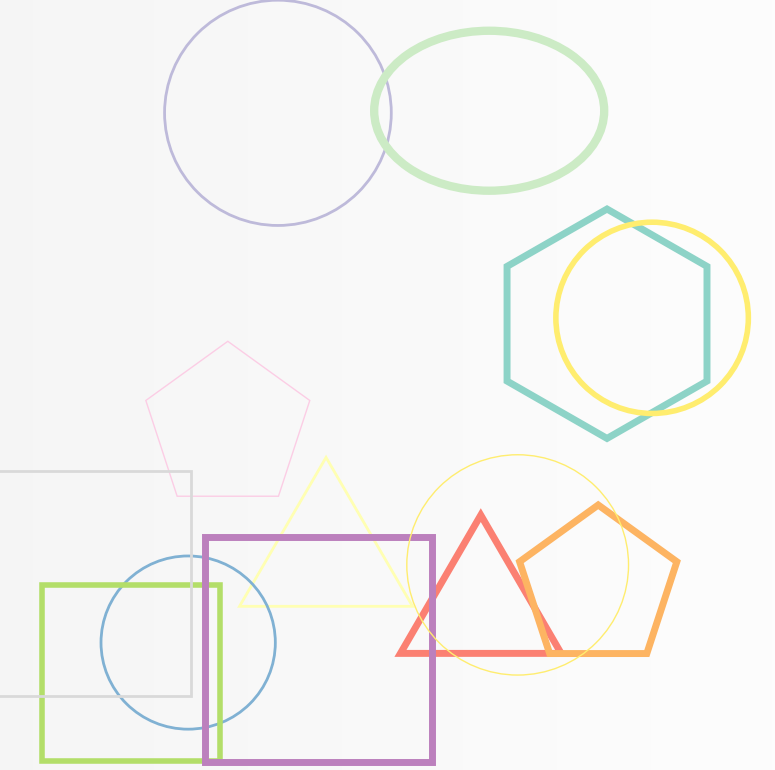[{"shape": "hexagon", "thickness": 2.5, "radius": 0.74, "center": [0.783, 0.58]}, {"shape": "triangle", "thickness": 1, "radius": 0.64, "center": [0.421, 0.277]}, {"shape": "circle", "thickness": 1, "radius": 0.73, "center": [0.359, 0.853]}, {"shape": "triangle", "thickness": 2.5, "radius": 0.6, "center": [0.62, 0.211]}, {"shape": "circle", "thickness": 1, "radius": 0.56, "center": [0.243, 0.165]}, {"shape": "pentagon", "thickness": 2.5, "radius": 0.53, "center": [0.772, 0.238]}, {"shape": "square", "thickness": 2, "radius": 0.57, "center": [0.169, 0.126]}, {"shape": "pentagon", "thickness": 0.5, "radius": 0.56, "center": [0.294, 0.446]}, {"shape": "square", "thickness": 1, "radius": 0.73, "center": [0.1, 0.243]}, {"shape": "square", "thickness": 2.5, "radius": 0.73, "center": [0.411, 0.157]}, {"shape": "oval", "thickness": 3, "radius": 0.74, "center": [0.631, 0.856]}, {"shape": "circle", "thickness": 2, "radius": 0.62, "center": [0.841, 0.587]}, {"shape": "circle", "thickness": 0.5, "radius": 0.72, "center": [0.668, 0.266]}]